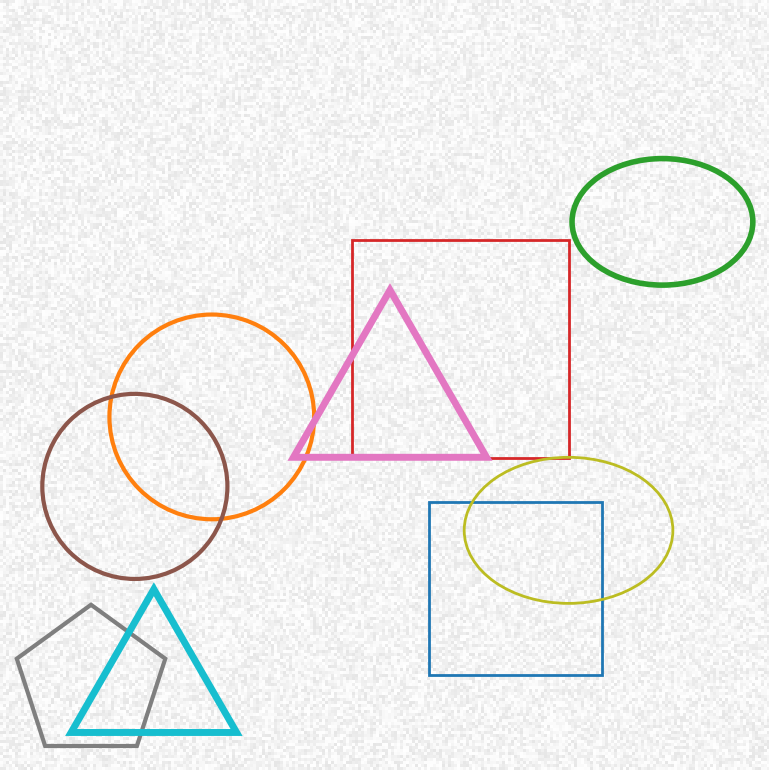[{"shape": "square", "thickness": 1, "radius": 0.56, "center": [0.67, 0.236]}, {"shape": "circle", "thickness": 1.5, "radius": 0.66, "center": [0.275, 0.459]}, {"shape": "oval", "thickness": 2, "radius": 0.59, "center": [0.86, 0.712]}, {"shape": "square", "thickness": 1, "radius": 0.71, "center": [0.598, 0.547]}, {"shape": "circle", "thickness": 1.5, "radius": 0.6, "center": [0.175, 0.368]}, {"shape": "triangle", "thickness": 2.5, "radius": 0.72, "center": [0.506, 0.478]}, {"shape": "pentagon", "thickness": 1.5, "radius": 0.51, "center": [0.118, 0.113]}, {"shape": "oval", "thickness": 1, "radius": 0.68, "center": [0.738, 0.311]}, {"shape": "triangle", "thickness": 2.5, "radius": 0.62, "center": [0.2, 0.111]}]